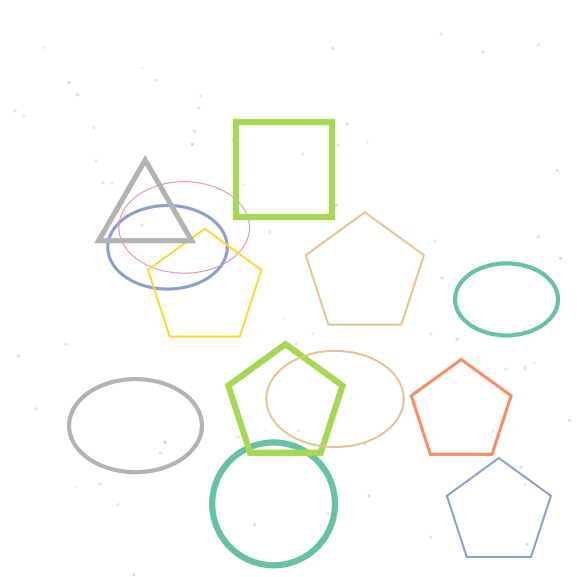[{"shape": "oval", "thickness": 2, "radius": 0.45, "center": [0.877, 0.481]}, {"shape": "circle", "thickness": 3, "radius": 0.53, "center": [0.474, 0.127]}, {"shape": "pentagon", "thickness": 1.5, "radius": 0.45, "center": [0.799, 0.286]}, {"shape": "oval", "thickness": 1.5, "radius": 0.52, "center": [0.29, 0.571]}, {"shape": "pentagon", "thickness": 1, "radius": 0.47, "center": [0.864, 0.111]}, {"shape": "oval", "thickness": 0.5, "radius": 0.57, "center": [0.319, 0.605]}, {"shape": "pentagon", "thickness": 3, "radius": 0.52, "center": [0.494, 0.299]}, {"shape": "square", "thickness": 3, "radius": 0.41, "center": [0.492, 0.706]}, {"shape": "pentagon", "thickness": 1, "radius": 0.52, "center": [0.354, 0.5]}, {"shape": "pentagon", "thickness": 1, "radius": 0.54, "center": [0.632, 0.524]}, {"shape": "oval", "thickness": 1, "radius": 0.59, "center": [0.58, 0.308]}, {"shape": "oval", "thickness": 2, "radius": 0.58, "center": [0.235, 0.262]}, {"shape": "triangle", "thickness": 2.5, "radius": 0.47, "center": [0.251, 0.629]}]